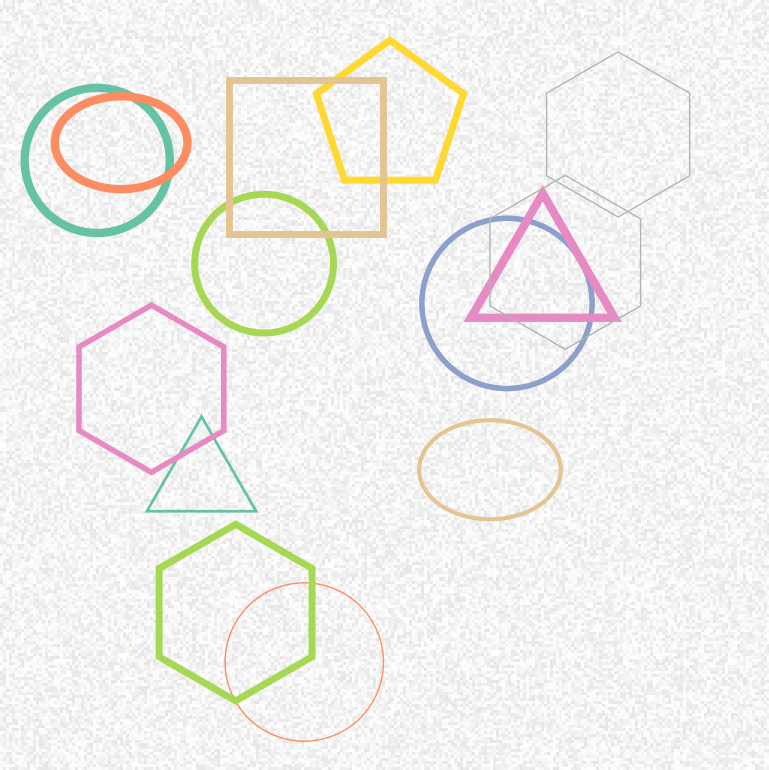[{"shape": "triangle", "thickness": 1, "radius": 0.41, "center": [0.262, 0.377]}, {"shape": "circle", "thickness": 3, "radius": 0.47, "center": [0.126, 0.792]}, {"shape": "oval", "thickness": 3, "radius": 0.43, "center": [0.157, 0.815]}, {"shape": "circle", "thickness": 0.5, "radius": 0.51, "center": [0.395, 0.14]}, {"shape": "circle", "thickness": 2, "radius": 0.55, "center": [0.658, 0.606]}, {"shape": "hexagon", "thickness": 2, "radius": 0.54, "center": [0.197, 0.495]}, {"shape": "triangle", "thickness": 3, "radius": 0.54, "center": [0.705, 0.641]}, {"shape": "hexagon", "thickness": 2.5, "radius": 0.57, "center": [0.306, 0.204]}, {"shape": "circle", "thickness": 2.5, "radius": 0.45, "center": [0.343, 0.658]}, {"shape": "pentagon", "thickness": 2.5, "radius": 0.5, "center": [0.506, 0.847]}, {"shape": "oval", "thickness": 1.5, "radius": 0.46, "center": [0.636, 0.39]}, {"shape": "square", "thickness": 2.5, "radius": 0.5, "center": [0.398, 0.796]}, {"shape": "hexagon", "thickness": 0.5, "radius": 0.54, "center": [0.803, 0.825]}, {"shape": "hexagon", "thickness": 0.5, "radius": 0.56, "center": [0.734, 0.659]}]